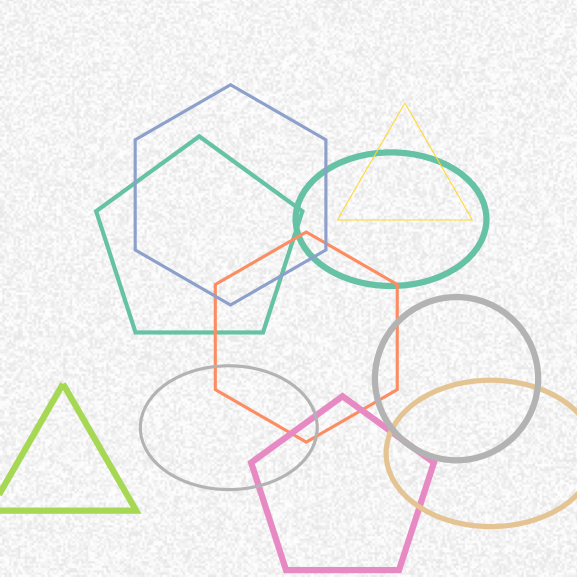[{"shape": "oval", "thickness": 3, "radius": 0.83, "center": [0.677, 0.62]}, {"shape": "pentagon", "thickness": 2, "radius": 0.94, "center": [0.345, 0.575]}, {"shape": "hexagon", "thickness": 1.5, "radius": 0.91, "center": [0.53, 0.415]}, {"shape": "hexagon", "thickness": 1.5, "radius": 0.95, "center": [0.399, 0.662]}, {"shape": "pentagon", "thickness": 3, "radius": 0.83, "center": [0.593, 0.147]}, {"shape": "triangle", "thickness": 3, "radius": 0.73, "center": [0.109, 0.188]}, {"shape": "triangle", "thickness": 0.5, "radius": 0.68, "center": [0.701, 0.686]}, {"shape": "oval", "thickness": 2.5, "radius": 0.91, "center": [0.85, 0.214]}, {"shape": "circle", "thickness": 3, "radius": 0.71, "center": [0.791, 0.343]}, {"shape": "oval", "thickness": 1.5, "radius": 0.77, "center": [0.396, 0.259]}]